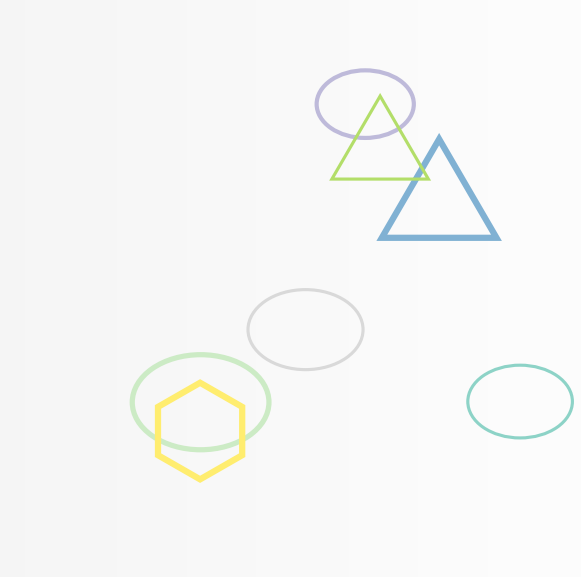[{"shape": "oval", "thickness": 1.5, "radius": 0.45, "center": [0.895, 0.304]}, {"shape": "oval", "thickness": 2, "radius": 0.42, "center": [0.628, 0.819]}, {"shape": "triangle", "thickness": 3, "radius": 0.57, "center": [0.756, 0.644]}, {"shape": "triangle", "thickness": 1.5, "radius": 0.48, "center": [0.654, 0.737]}, {"shape": "oval", "thickness": 1.5, "radius": 0.49, "center": [0.526, 0.428]}, {"shape": "oval", "thickness": 2.5, "radius": 0.59, "center": [0.345, 0.303]}, {"shape": "hexagon", "thickness": 3, "radius": 0.42, "center": [0.344, 0.253]}]